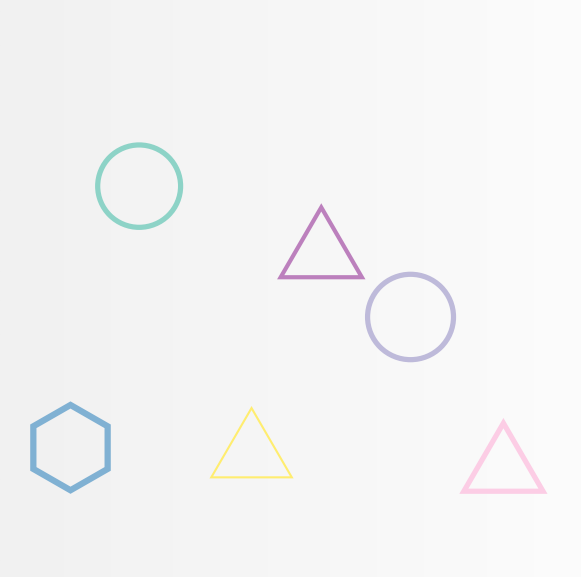[{"shape": "circle", "thickness": 2.5, "radius": 0.36, "center": [0.239, 0.677]}, {"shape": "circle", "thickness": 2.5, "radius": 0.37, "center": [0.706, 0.45]}, {"shape": "hexagon", "thickness": 3, "radius": 0.37, "center": [0.121, 0.224]}, {"shape": "triangle", "thickness": 2.5, "radius": 0.39, "center": [0.866, 0.188]}, {"shape": "triangle", "thickness": 2, "radius": 0.4, "center": [0.553, 0.559]}, {"shape": "triangle", "thickness": 1, "radius": 0.4, "center": [0.433, 0.213]}]